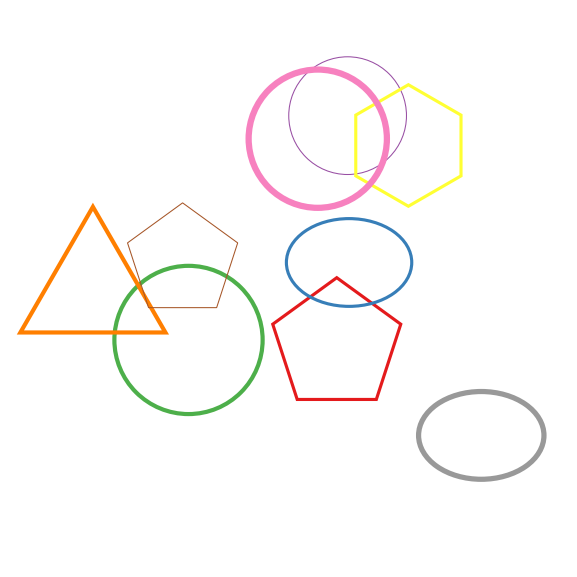[{"shape": "pentagon", "thickness": 1.5, "radius": 0.58, "center": [0.583, 0.402]}, {"shape": "oval", "thickness": 1.5, "radius": 0.54, "center": [0.604, 0.545]}, {"shape": "circle", "thickness": 2, "radius": 0.64, "center": [0.326, 0.41]}, {"shape": "circle", "thickness": 0.5, "radius": 0.51, "center": [0.602, 0.799]}, {"shape": "triangle", "thickness": 2, "radius": 0.73, "center": [0.161, 0.496]}, {"shape": "hexagon", "thickness": 1.5, "radius": 0.53, "center": [0.707, 0.747]}, {"shape": "pentagon", "thickness": 0.5, "radius": 0.5, "center": [0.316, 0.548]}, {"shape": "circle", "thickness": 3, "radius": 0.6, "center": [0.55, 0.759]}, {"shape": "oval", "thickness": 2.5, "radius": 0.54, "center": [0.833, 0.245]}]